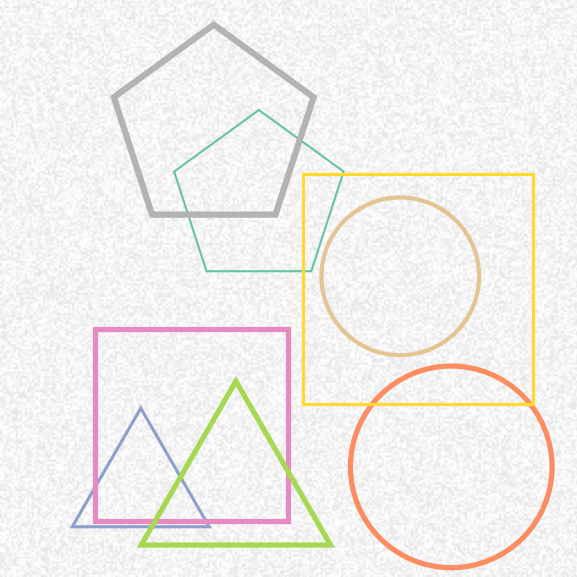[{"shape": "pentagon", "thickness": 1, "radius": 0.77, "center": [0.448, 0.654]}, {"shape": "circle", "thickness": 2.5, "radius": 0.87, "center": [0.781, 0.191]}, {"shape": "triangle", "thickness": 1.5, "radius": 0.68, "center": [0.244, 0.155]}, {"shape": "square", "thickness": 2.5, "radius": 0.83, "center": [0.332, 0.263]}, {"shape": "triangle", "thickness": 2.5, "radius": 0.95, "center": [0.408, 0.15]}, {"shape": "square", "thickness": 1.5, "radius": 1.0, "center": [0.725, 0.499]}, {"shape": "circle", "thickness": 2, "radius": 0.68, "center": [0.693, 0.521]}, {"shape": "pentagon", "thickness": 3, "radius": 0.91, "center": [0.37, 0.775]}]